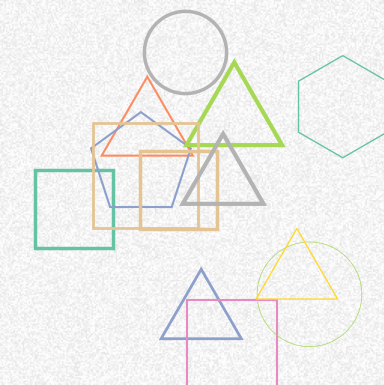[{"shape": "square", "thickness": 2.5, "radius": 0.5, "center": [0.193, 0.457]}, {"shape": "hexagon", "thickness": 1, "radius": 0.66, "center": [0.89, 0.723]}, {"shape": "triangle", "thickness": 1.5, "radius": 0.68, "center": [0.383, 0.664]}, {"shape": "pentagon", "thickness": 1.5, "radius": 0.68, "center": [0.366, 0.572]}, {"shape": "triangle", "thickness": 2, "radius": 0.6, "center": [0.523, 0.18]}, {"shape": "square", "thickness": 1.5, "radius": 0.59, "center": [0.602, 0.102]}, {"shape": "triangle", "thickness": 3, "radius": 0.72, "center": [0.609, 0.695]}, {"shape": "circle", "thickness": 0.5, "radius": 0.68, "center": [0.804, 0.236]}, {"shape": "triangle", "thickness": 1, "radius": 0.61, "center": [0.771, 0.284]}, {"shape": "square", "thickness": 2, "radius": 0.68, "center": [0.377, 0.545]}, {"shape": "square", "thickness": 2.5, "radius": 0.51, "center": [0.464, 0.507]}, {"shape": "circle", "thickness": 2.5, "radius": 0.53, "center": [0.482, 0.864]}, {"shape": "triangle", "thickness": 3, "radius": 0.61, "center": [0.58, 0.531]}]